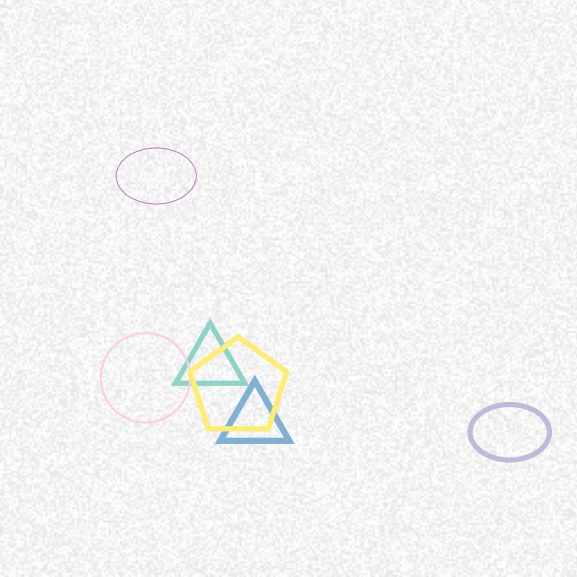[{"shape": "triangle", "thickness": 2.5, "radius": 0.35, "center": [0.364, 0.37]}, {"shape": "oval", "thickness": 2.5, "radius": 0.34, "center": [0.883, 0.251]}, {"shape": "triangle", "thickness": 3, "radius": 0.35, "center": [0.441, 0.27]}, {"shape": "circle", "thickness": 1, "radius": 0.39, "center": [0.252, 0.345]}, {"shape": "oval", "thickness": 0.5, "radius": 0.35, "center": [0.271, 0.694]}, {"shape": "pentagon", "thickness": 2.5, "radius": 0.44, "center": [0.413, 0.328]}]